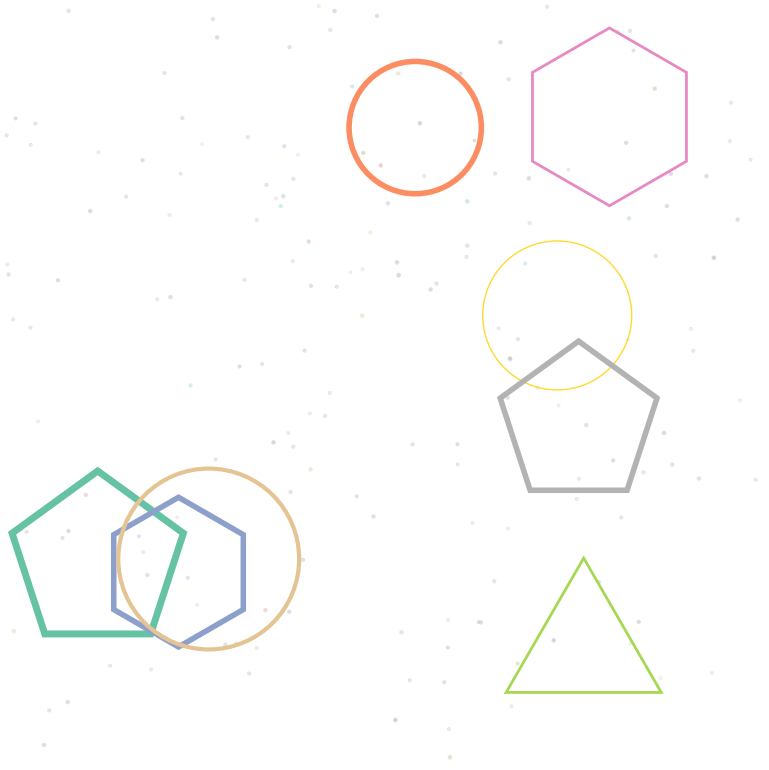[{"shape": "pentagon", "thickness": 2.5, "radius": 0.58, "center": [0.127, 0.271]}, {"shape": "circle", "thickness": 2, "radius": 0.43, "center": [0.539, 0.834]}, {"shape": "hexagon", "thickness": 2, "radius": 0.49, "center": [0.232, 0.257]}, {"shape": "hexagon", "thickness": 1, "radius": 0.58, "center": [0.792, 0.848]}, {"shape": "triangle", "thickness": 1, "radius": 0.58, "center": [0.758, 0.159]}, {"shape": "circle", "thickness": 0.5, "radius": 0.48, "center": [0.724, 0.59]}, {"shape": "circle", "thickness": 1.5, "radius": 0.59, "center": [0.271, 0.274]}, {"shape": "pentagon", "thickness": 2, "radius": 0.54, "center": [0.751, 0.45]}]